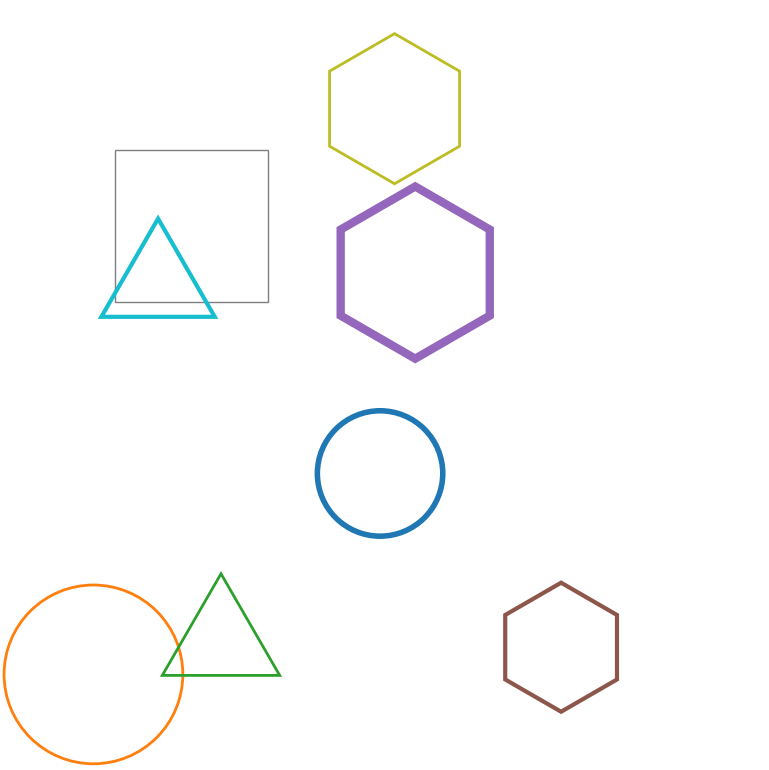[{"shape": "circle", "thickness": 2, "radius": 0.41, "center": [0.494, 0.385]}, {"shape": "circle", "thickness": 1, "radius": 0.58, "center": [0.121, 0.124]}, {"shape": "triangle", "thickness": 1, "radius": 0.44, "center": [0.287, 0.167]}, {"shape": "hexagon", "thickness": 3, "radius": 0.56, "center": [0.539, 0.646]}, {"shape": "hexagon", "thickness": 1.5, "radius": 0.42, "center": [0.729, 0.159]}, {"shape": "square", "thickness": 0.5, "radius": 0.5, "center": [0.248, 0.707]}, {"shape": "hexagon", "thickness": 1, "radius": 0.49, "center": [0.512, 0.859]}, {"shape": "triangle", "thickness": 1.5, "radius": 0.43, "center": [0.205, 0.631]}]